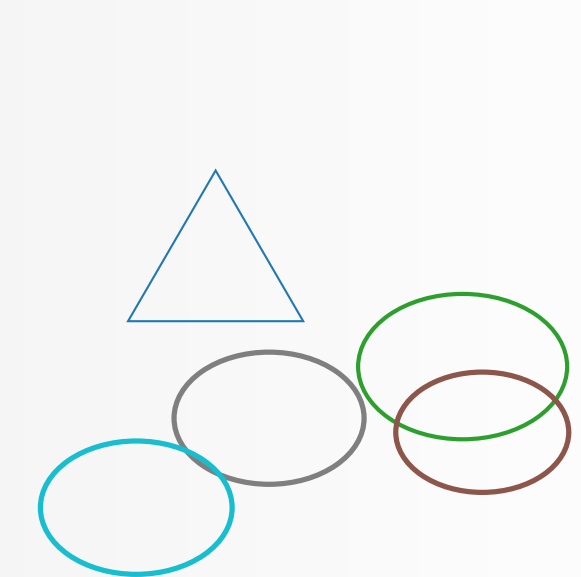[{"shape": "triangle", "thickness": 1, "radius": 0.87, "center": [0.371, 0.53]}, {"shape": "oval", "thickness": 2, "radius": 0.9, "center": [0.796, 0.364]}, {"shape": "oval", "thickness": 2.5, "radius": 0.74, "center": [0.83, 0.251]}, {"shape": "oval", "thickness": 2.5, "radius": 0.82, "center": [0.463, 0.275]}, {"shape": "oval", "thickness": 2.5, "radius": 0.82, "center": [0.234, 0.12]}]